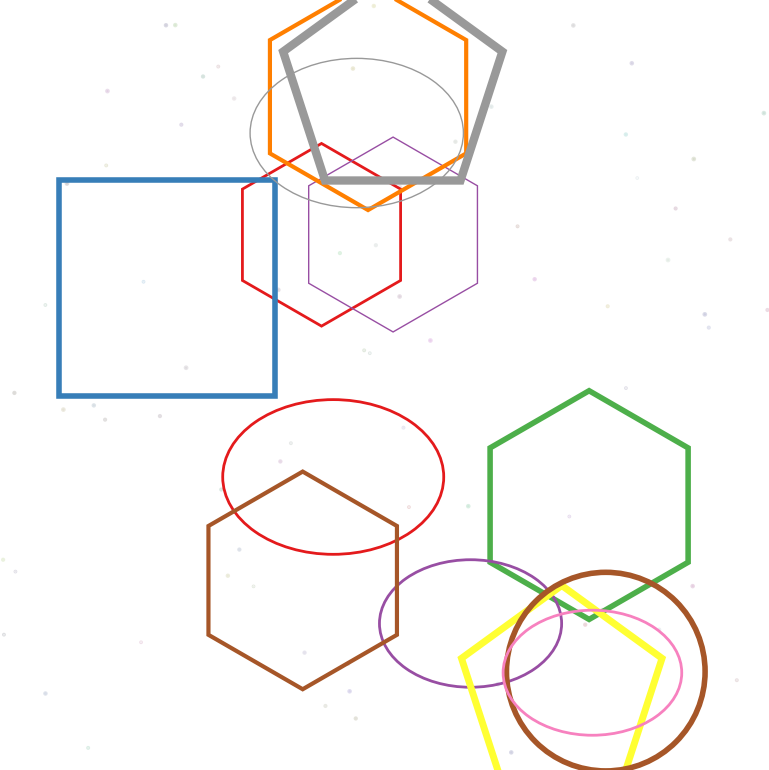[{"shape": "hexagon", "thickness": 1, "radius": 0.59, "center": [0.418, 0.695]}, {"shape": "oval", "thickness": 1, "radius": 0.72, "center": [0.433, 0.381]}, {"shape": "square", "thickness": 2, "radius": 0.7, "center": [0.217, 0.626]}, {"shape": "hexagon", "thickness": 2, "radius": 0.74, "center": [0.765, 0.344]}, {"shape": "oval", "thickness": 1, "radius": 0.59, "center": [0.611, 0.19]}, {"shape": "hexagon", "thickness": 0.5, "radius": 0.63, "center": [0.51, 0.695]}, {"shape": "hexagon", "thickness": 1.5, "radius": 0.74, "center": [0.478, 0.874]}, {"shape": "pentagon", "thickness": 2.5, "radius": 0.68, "center": [0.73, 0.103]}, {"shape": "circle", "thickness": 2, "radius": 0.64, "center": [0.787, 0.128]}, {"shape": "hexagon", "thickness": 1.5, "radius": 0.71, "center": [0.393, 0.246]}, {"shape": "oval", "thickness": 1, "radius": 0.58, "center": [0.769, 0.126]}, {"shape": "pentagon", "thickness": 3, "radius": 0.75, "center": [0.51, 0.887]}, {"shape": "oval", "thickness": 0.5, "radius": 0.69, "center": [0.463, 0.827]}]